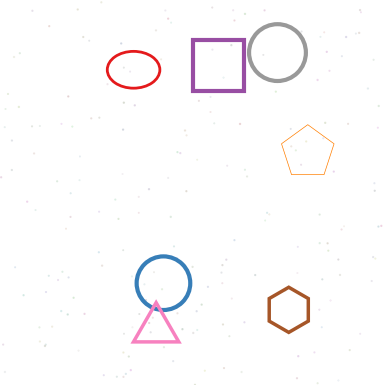[{"shape": "oval", "thickness": 2, "radius": 0.34, "center": [0.347, 0.819]}, {"shape": "circle", "thickness": 3, "radius": 0.35, "center": [0.425, 0.264]}, {"shape": "square", "thickness": 3, "radius": 0.33, "center": [0.567, 0.83]}, {"shape": "pentagon", "thickness": 0.5, "radius": 0.36, "center": [0.799, 0.604]}, {"shape": "hexagon", "thickness": 2.5, "radius": 0.29, "center": [0.75, 0.195]}, {"shape": "triangle", "thickness": 2.5, "radius": 0.34, "center": [0.406, 0.146]}, {"shape": "circle", "thickness": 3, "radius": 0.37, "center": [0.721, 0.863]}]